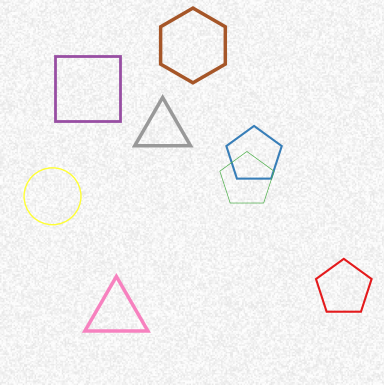[{"shape": "pentagon", "thickness": 1.5, "radius": 0.38, "center": [0.893, 0.252]}, {"shape": "pentagon", "thickness": 1.5, "radius": 0.38, "center": [0.66, 0.597]}, {"shape": "pentagon", "thickness": 0.5, "radius": 0.37, "center": [0.641, 0.533]}, {"shape": "square", "thickness": 2, "radius": 0.42, "center": [0.227, 0.77]}, {"shape": "circle", "thickness": 1, "radius": 0.37, "center": [0.136, 0.49]}, {"shape": "hexagon", "thickness": 2.5, "radius": 0.49, "center": [0.501, 0.882]}, {"shape": "triangle", "thickness": 2.5, "radius": 0.47, "center": [0.302, 0.188]}, {"shape": "triangle", "thickness": 2.5, "radius": 0.42, "center": [0.422, 0.663]}]